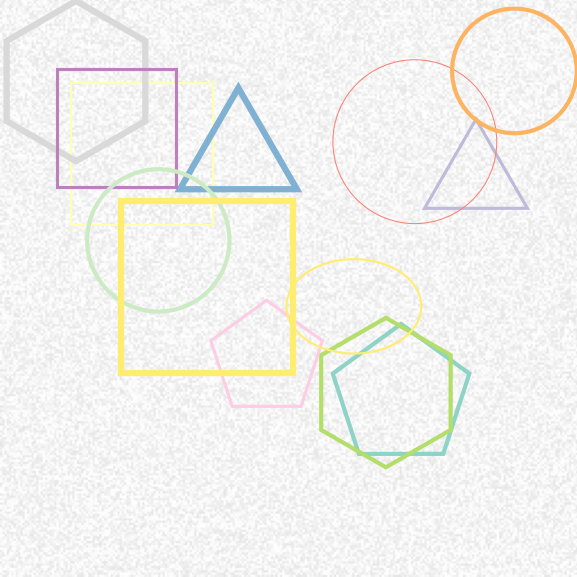[{"shape": "pentagon", "thickness": 2, "radius": 0.62, "center": [0.694, 0.314]}, {"shape": "square", "thickness": 1, "radius": 0.61, "center": [0.246, 0.733]}, {"shape": "triangle", "thickness": 1.5, "radius": 0.51, "center": [0.824, 0.69]}, {"shape": "circle", "thickness": 0.5, "radius": 0.71, "center": [0.718, 0.754]}, {"shape": "triangle", "thickness": 3, "radius": 0.58, "center": [0.413, 0.73]}, {"shape": "circle", "thickness": 2, "radius": 0.54, "center": [0.891, 0.876]}, {"shape": "hexagon", "thickness": 2, "radius": 0.65, "center": [0.668, 0.319]}, {"shape": "pentagon", "thickness": 1.5, "radius": 0.51, "center": [0.462, 0.378]}, {"shape": "hexagon", "thickness": 3, "radius": 0.69, "center": [0.132, 0.859]}, {"shape": "square", "thickness": 1.5, "radius": 0.51, "center": [0.201, 0.777]}, {"shape": "circle", "thickness": 2, "radius": 0.62, "center": [0.274, 0.583]}, {"shape": "square", "thickness": 3, "radius": 0.74, "center": [0.359, 0.501]}, {"shape": "oval", "thickness": 1, "radius": 0.58, "center": [0.613, 0.469]}]